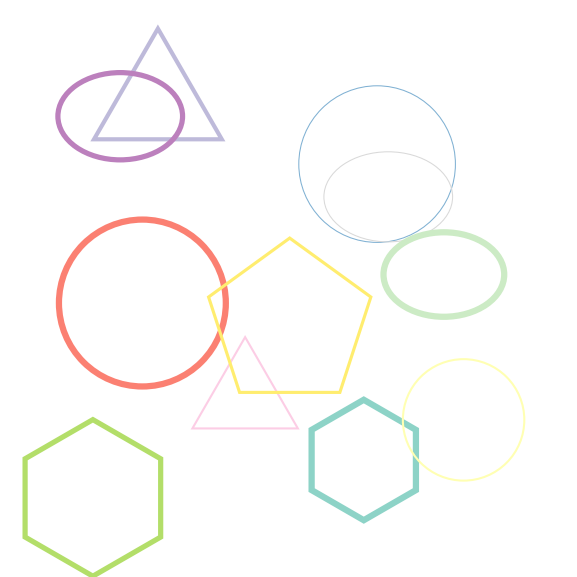[{"shape": "hexagon", "thickness": 3, "radius": 0.52, "center": [0.63, 0.203]}, {"shape": "circle", "thickness": 1, "radius": 0.53, "center": [0.803, 0.272]}, {"shape": "triangle", "thickness": 2, "radius": 0.64, "center": [0.273, 0.822]}, {"shape": "circle", "thickness": 3, "radius": 0.72, "center": [0.247, 0.474]}, {"shape": "circle", "thickness": 0.5, "radius": 0.68, "center": [0.653, 0.715]}, {"shape": "hexagon", "thickness": 2.5, "radius": 0.68, "center": [0.161, 0.137]}, {"shape": "triangle", "thickness": 1, "radius": 0.53, "center": [0.424, 0.31]}, {"shape": "oval", "thickness": 0.5, "radius": 0.56, "center": [0.672, 0.658]}, {"shape": "oval", "thickness": 2.5, "radius": 0.54, "center": [0.208, 0.798]}, {"shape": "oval", "thickness": 3, "radius": 0.52, "center": [0.769, 0.524]}, {"shape": "pentagon", "thickness": 1.5, "radius": 0.74, "center": [0.502, 0.439]}]